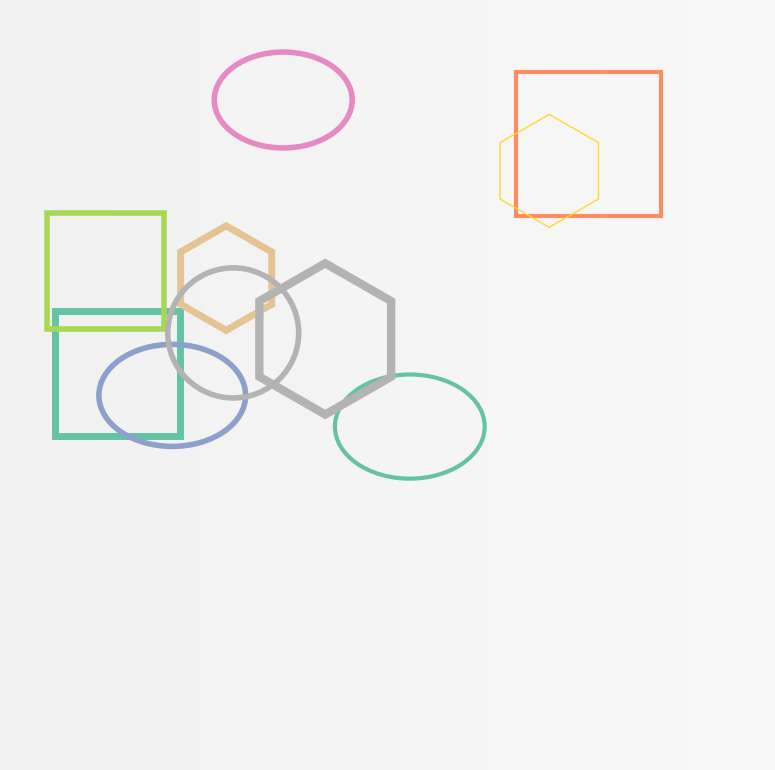[{"shape": "square", "thickness": 2.5, "radius": 0.4, "center": [0.151, 0.515]}, {"shape": "oval", "thickness": 1.5, "radius": 0.48, "center": [0.529, 0.446]}, {"shape": "square", "thickness": 1.5, "radius": 0.47, "center": [0.76, 0.813]}, {"shape": "oval", "thickness": 2, "radius": 0.47, "center": [0.222, 0.487]}, {"shape": "oval", "thickness": 2, "radius": 0.44, "center": [0.365, 0.87]}, {"shape": "square", "thickness": 2, "radius": 0.37, "center": [0.136, 0.648]}, {"shape": "hexagon", "thickness": 0.5, "radius": 0.37, "center": [0.709, 0.778]}, {"shape": "hexagon", "thickness": 2.5, "radius": 0.34, "center": [0.292, 0.639]}, {"shape": "hexagon", "thickness": 3, "radius": 0.49, "center": [0.42, 0.56]}, {"shape": "circle", "thickness": 2, "radius": 0.42, "center": [0.301, 0.568]}]